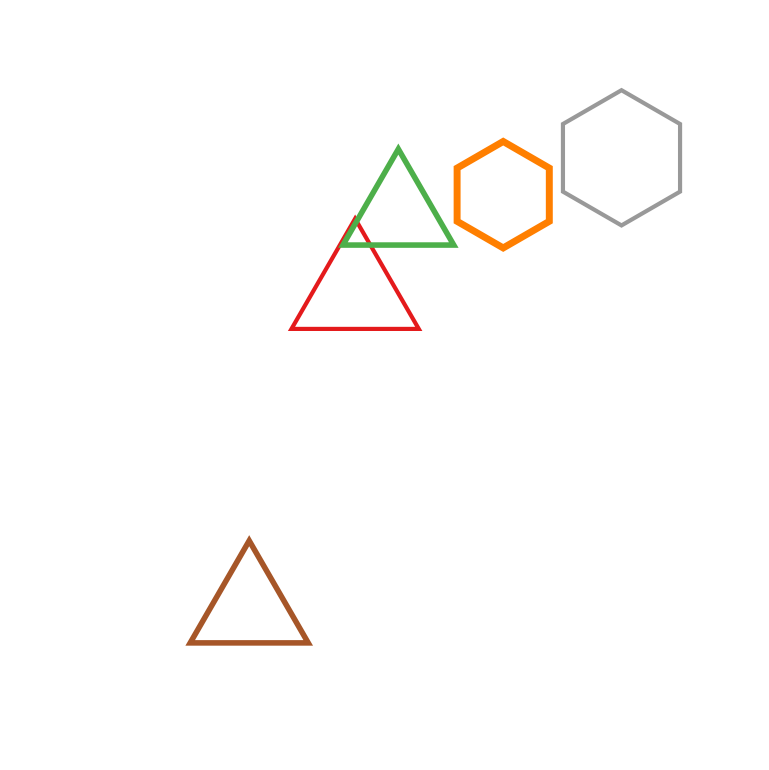[{"shape": "triangle", "thickness": 1.5, "radius": 0.48, "center": [0.461, 0.621]}, {"shape": "triangle", "thickness": 2, "radius": 0.42, "center": [0.517, 0.723]}, {"shape": "hexagon", "thickness": 2.5, "radius": 0.35, "center": [0.654, 0.747]}, {"shape": "triangle", "thickness": 2, "radius": 0.44, "center": [0.324, 0.209]}, {"shape": "hexagon", "thickness": 1.5, "radius": 0.44, "center": [0.807, 0.795]}]